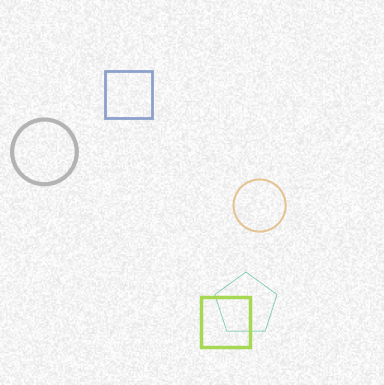[{"shape": "pentagon", "thickness": 0.5, "radius": 0.42, "center": [0.639, 0.209]}, {"shape": "square", "thickness": 2, "radius": 0.3, "center": [0.333, 0.754]}, {"shape": "square", "thickness": 2.5, "radius": 0.32, "center": [0.585, 0.164]}, {"shape": "circle", "thickness": 1.5, "radius": 0.34, "center": [0.674, 0.466]}, {"shape": "circle", "thickness": 3, "radius": 0.42, "center": [0.115, 0.605]}]